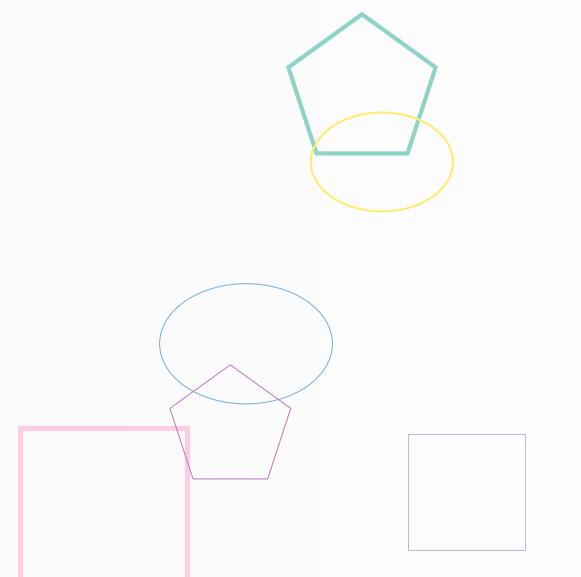[{"shape": "pentagon", "thickness": 2, "radius": 0.67, "center": [0.623, 0.841]}, {"shape": "square", "thickness": 0.5, "radius": 0.5, "center": [0.803, 0.147]}, {"shape": "oval", "thickness": 0.5, "radius": 0.74, "center": [0.423, 0.404]}, {"shape": "square", "thickness": 2.5, "radius": 0.72, "center": [0.179, 0.114]}, {"shape": "pentagon", "thickness": 0.5, "radius": 0.55, "center": [0.396, 0.258]}, {"shape": "oval", "thickness": 1, "radius": 0.61, "center": [0.657, 0.719]}]